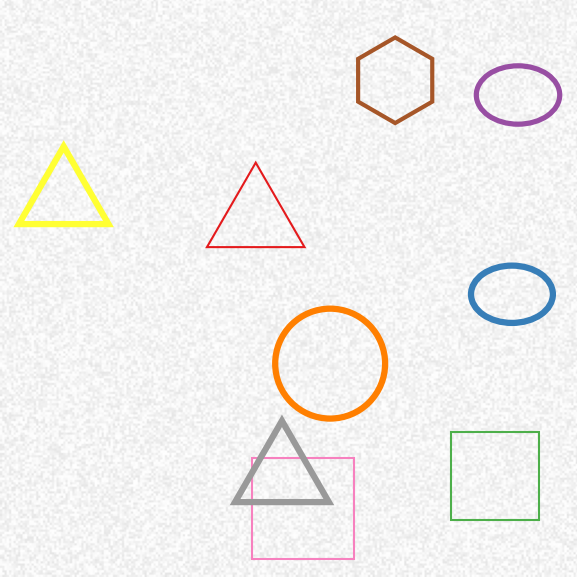[{"shape": "triangle", "thickness": 1, "radius": 0.49, "center": [0.443, 0.62]}, {"shape": "oval", "thickness": 3, "radius": 0.35, "center": [0.887, 0.49]}, {"shape": "square", "thickness": 1, "radius": 0.38, "center": [0.858, 0.174]}, {"shape": "oval", "thickness": 2.5, "radius": 0.36, "center": [0.897, 0.835]}, {"shape": "circle", "thickness": 3, "radius": 0.48, "center": [0.572, 0.369]}, {"shape": "triangle", "thickness": 3, "radius": 0.45, "center": [0.11, 0.656]}, {"shape": "hexagon", "thickness": 2, "radius": 0.37, "center": [0.684, 0.86]}, {"shape": "square", "thickness": 1, "radius": 0.44, "center": [0.525, 0.119]}, {"shape": "triangle", "thickness": 3, "radius": 0.47, "center": [0.488, 0.177]}]